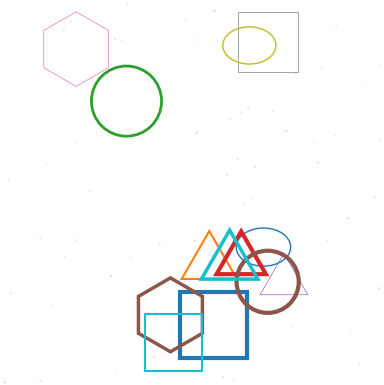[{"shape": "square", "thickness": 3, "radius": 0.43, "center": [0.554, 0.156]}, {"shape": "oval", "thickness": 1, "radius": 0.35, "center": [0.684, 0.358]}, {"shape": "triangle", "thickness": 1.5, "radius": 0.41, "center": [0.544, 0.317]}, {"shape": "circle", "thickness": 2, "radius": 0.46, "center": [0.329, 0.737]}, {"shape": "triangle", "thickness": 3, "radius": 0.37, "center": [0.626, 0.325]}, {"shape": "triangle", "thickness": 0.5, "radius": 0.36, "center": [0.738, 0.27]}, {"shape": "circle", "thickness": 3, "radius": 0.4, "center": [0.695, 0.268]}, {"shape": "hexagon", "thickness": 2.5, "radius": 0.48, "center": [0.443, 0.182]}, {"shape": "hexagon", "thickness": 0.5, "radius": 0.48, "center": [0.198, 0.873]}, {"shape": "square", "thickness": 0.5, "radius": 0.39, "center": [0.697, 0.89]}, {"shape": "oval", "thickness": 1, "radius": 0.34, "center": [0.648, 0.882]}, {"shape": "triangle", "thickness": 2.5, "radius": 0.42, "center": [0.597, 0.317]}, {"shape": "square", "thickness": 1.5, "radius": 0.37, "center": [0.451, 0.11]}]